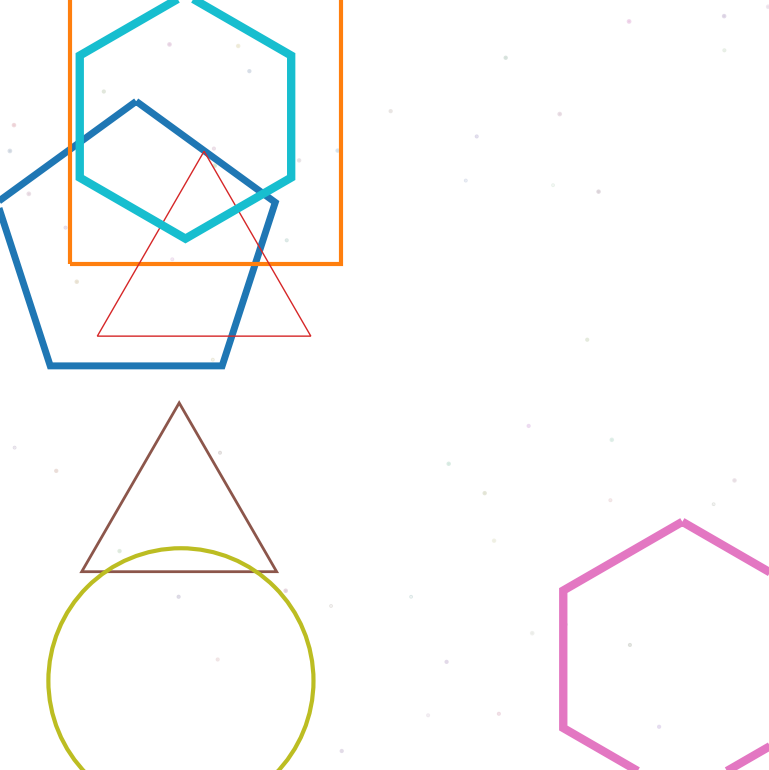[{"shape": "pentagon", "thickness": 2.5, "radius": 0.95, "center": [0.177, 0.678]}, {"shape": "square", "thickness": 1.5, "radius": 0.88, "center": [0.267, 0.833]}, {"shape": "triangle", "thickness": 0.5, "radius": 0.8, "center": [0.265, 0.643]}, {"shape": "triangle", "thickness": 1, "radius": 0.73, "center": [0.233, 0.331]}, {"shape": "hexagon", "thickness": 3, "radius": 0.89, "center": [0.886, 0.144]}, {"shape": "circle", "thickness": 1.5, "radius": 0.86, "center": [0.235, 0.116]}, {"shape": "hexagon", "thickness": 3, "radius": 0.79, "center": [0.241, 0.849]}]